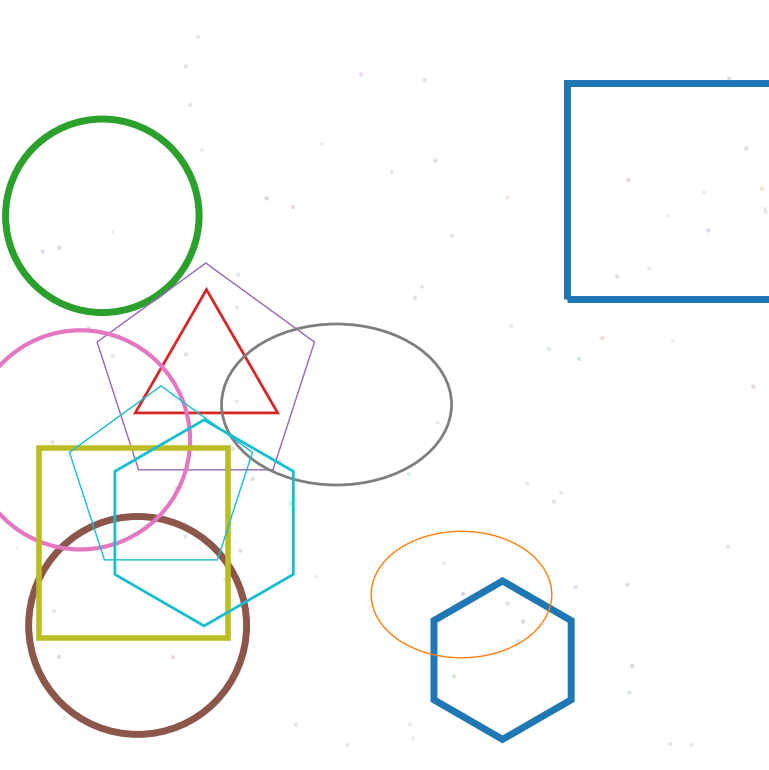[{"shape": "hexagon", "thickness": 2.5, "radius": 0.51, "center": [0.653, 0.143]}, {"shape": "square", "thickness": 2.5, "radius": 0.7, "center": [0.877, 0.752]}, {"shape": "oval", "thickness": 0.5, "radius": 0.59, "center": [0.599, 0.228]}, {"shape": "circle", "thickness": 2.5, "radius": 0.63, "center": [0.133, 0.72]}, {"shape": "triangle", "thickness": 1, "radius": 0.53, "center": [0.268, 0.517]}, {"shape": "pentagon", "thickness": 0.5, "radius": 0.74, "center": [0.267, 0.51]}, {"shape": "circle", "thickness": 2.5, "radius": 0.71, "center": [0.179, 0.188]}, {"shape": "circle", "thickness": 1.5, "radius": 0.71, "center": [0.105, 0.429]}, {"shape": "oval", "thickness": 1, "radius": 0.75, "center": [0.437, 0.475]}, {"shape": "square", "thickness": 2, "radius": 0.61, "center": [0.173, 0.295]}, {"shape": "pentagon", "thickness": 0.5, "radius": 0.62, "center": [0.209, 0.374]}, {"shape": "hexagon", "thickness": 1, "radius": 0.67, "center": [0.265, 0.321]}]